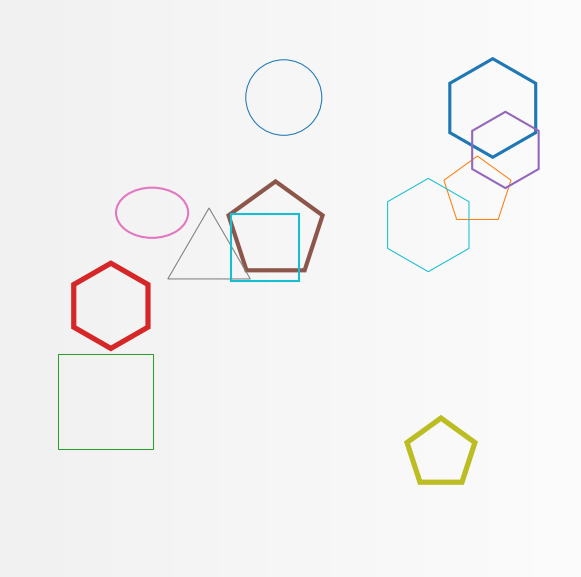[{"shape": "circle", "thickness": 0.5, "radius": 0.33, "center": [0.488, 0.83]}, {"shape": "hexagon", "thickness": 1.5, "radius": 0.43, "center": [0.848, 0.812]}, {"shape": "pentagon", "thickness": 0.5, "radius": 0.3, "center": [0.821, 0.668]}, {"shape": "square", "thickness": 0.5, "radius": 0.41, "center": [0.182, 0.304]}, {"shape": "hexagon", "thickness": 2.5, "radius": 0.37, "center": [0.191, 0.47]}, {"shape": "hexagon", "thickness": 1, "radius": 0.33, "center": [0.87, 0.74]}, {"shape": "pentagon", "thickness": 2, "radius": 0.43, "center": [0.474, 0.6]}, {"shape": "oval", "thickness": 1, "radius": 0.31, "center": [0.262, 0.631]}, {"shape": "triangle", "thickness": 0.5, "radius": 0.41, "center": [0.36, 0.557]}, {"shape": "pentagon", "thickness": 2.5, "radius": 0.31, "center": [0.759, 0.214]}, {"shape": "hexagon", "thickness": 0.5, "radius": 0.4, "center": [0.737, 0.609]}, {"shape": "square", "thickness": 1, "radius": 0.29, "center": [0.456, 0.57]}]